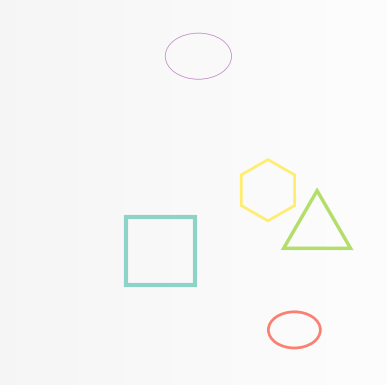[{"shape": "square", "thickness": 3, "radius": 0.44, "center": [0.414, 0.348]}, {"shape": "oval", "thickness": 2, "radius": 0.34, "center": [0.76, 0.143]}, {"shape": "triangle", "thickness": 2.5, "radius": 0.5, "center": [0.818, 0.405]}, {"shape": "oval", "thickness": 0.5, "radius": 0.43, "center": [0.512, 0.854]}, {"shape": "hexagon", "thickness": 2, "radius": 0.4, "center": [0.691, 0.506]}]